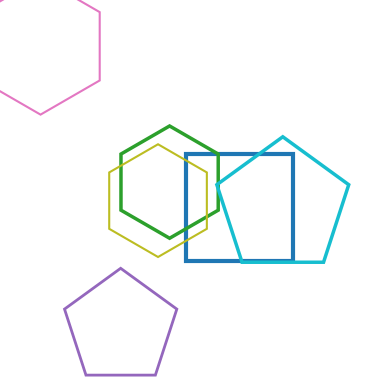[{"shape": "square", "thickness": 3, "radius": 0.7, "center": [0.621, 0.46]}, {"shape": "hexagon", "thickness": 2.5, "radius": 0.73, "center": [0.441, 0.527]}, {"shape": "pentagon", "thickness": 2, "radius": 0.77, "center": [0.313, 0.15]}, {"shape": "hexagon", "thickness": 1.5, "radius": 0.89, "center": [0.105, 0.88]}, {"shape": "hexagon", "thickness": 1.5, "radius": 0.73, "center": [0.41, 0.479]}, {"shape": "pentagon", "thickness": 2.5, "radius": 0.9, "center": [0.735, 0.465]}]